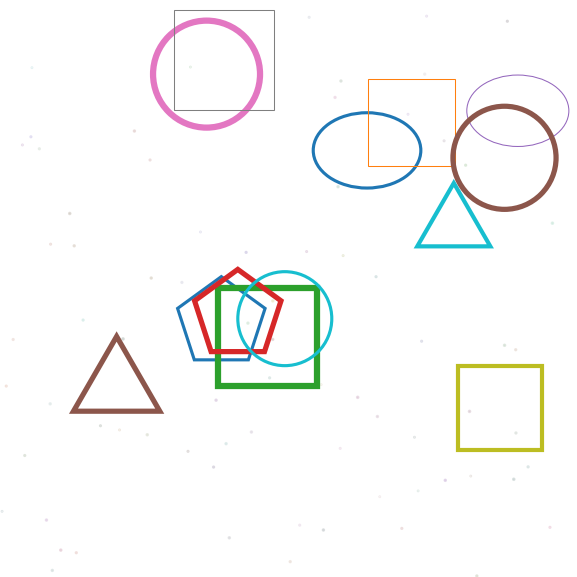[{"shape": "oval", "thickness": 1.5, "radius": 0.47, "center": [0.636, 0.739]}, {"shape": "pentagon", "thickness": 1.5, "radius": 0.4, "center": [0.383, 0.44]}, {"shape": "square", "thickness": 0.5, "radius": 0.38, "center": [0.713, 0.787]}, {"shape": "square", "thickness": 3, "radius": 0.43, "center": [0.463, 0.416]}, {"shape": "pentagon", "thickness": 2.5, "radius": 0.39, "center": [0.412, 0.454]}, {"shape": "oval", "thickness": 0.5, "radius": 0.44, "center": [0.897, 0.807]}, {"shape": "triangle", "thickness": 2.5, "radius": 0.43, "center": [0.202, 0.33]}, {"shape": "circle", "thickness": 2.5, "radius": 0.45, "center": [0.874, 0.726]}, {"shape": "circle", "thickness": 3, "radius": 0.46, "center": [0.358, 0.871]}, {"shape": "square", "thickness": 0.5, "radius": 0.43, "center": [0.388, 0.895]}, {"shape": "square", "thickness": 2, "radius": 0.37, "center": [0.866, 0.293]}, {"shape": "circle", "thickness": 1.5, "radius": 0.41, "center": [0.493, 0.447]}, {"shape": "triangle", "thickness": 2, "radius": 0.37, "center": [0.786, 0.609]}]